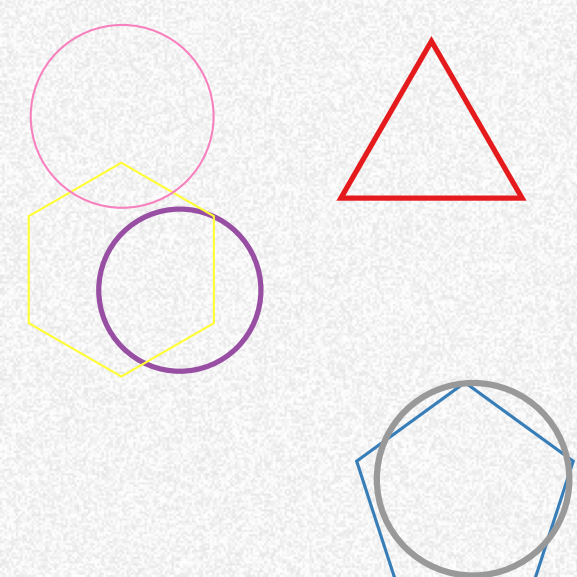[{"shape": "triangle", "thickness": 2.5, "radius": 0.91, "center": [0.747, 0.747]}, {"shape": "pentagon", "thickness": 1.5, "radius": 0.99, "center": [0.805, 0.14]}, {"shape": "circle", "thickness": 2.5, "radius": 0.7, "center": [0.311, 0.497]}, {"shape": "hexagon", "thickness": 1, "radius": 0.93, "center": [0.21, 0.532]}, {"shape": "circle", "thickness": 1, "radius": 0.79, "center": [0.212, 0.798]}, {"shape": "circle", "thickness": 3, "radius": 0.83, "center": [0.819, 0.169]}]